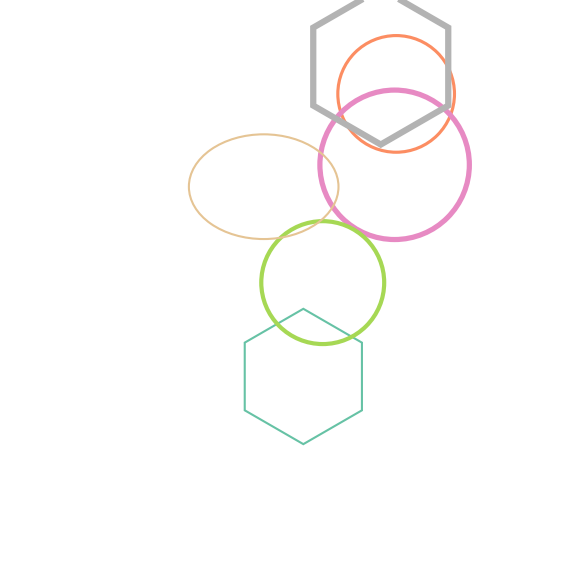[{"shape": "hexagon", "thickness": 1, "radius": 0.59, "center": [0.525, 0.347]}, {"shape": "circle", "thickness": 1.5, "radius": 0.5, "center": [0.686, 0.837]}, {"shape": "circle", "thickness": 2.5, "radius": 0.65, "center": [0.683, 0.714]}, {"shape": "circle", "thickness": 2, "radius": 0.53, "center": [0.559, 0.51]}, {"shape": "oval", "thickness": 1, "radius": 0.65, "center": [0.457, 0.676]}, {"shape": "hexagon", "thickness": 3, "radius": 0.67, "center": [0.659, 0.884]}]